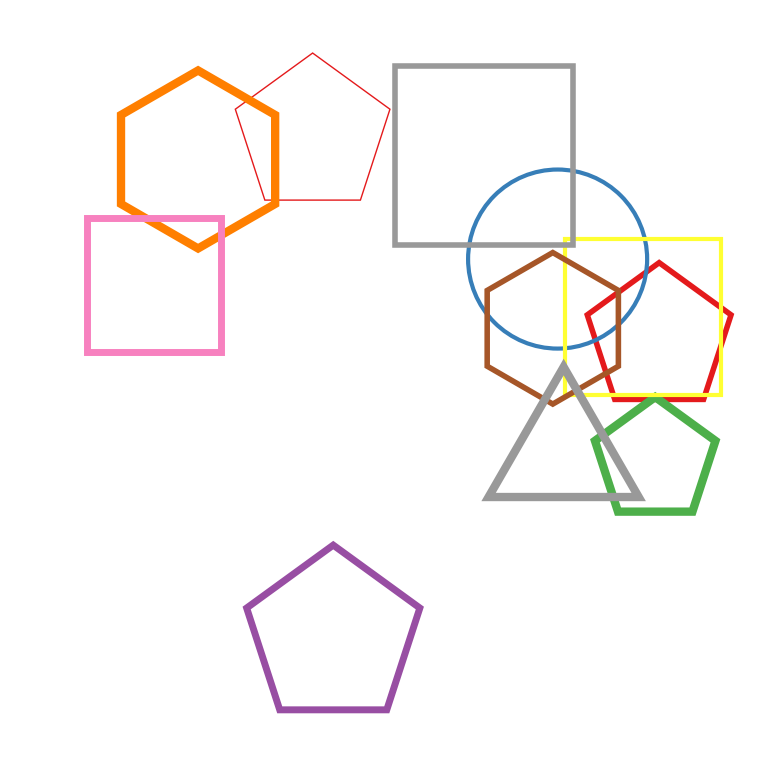[{"shape": "pentagon", "thickness": 2, "radius": 0.49, "center": [0.856, 0.561]}, {"shape": "pentagon", "thickness": 0.5, "radius": 0.53, "center": [0.406, 0.826]}, {"shape": "circle", "thickness": 1.5, "radius": 0.58, "center": [0.724, 0.664]}, {"shape": "pentagon", "thickness": 3, "radius": 0.41, "center": [0.851, 0.402]}, {"shape": "pentagon", "thickness": 2.5, "radius": 0.59, "center": [0.433, 0.174]}, {"shape": "hexagon", "thickness": 3, "radius": 0.58, "center": [0.257, 0.793]}, {"shape": "square", "thickness": 1.5, "radius": 0.51, "center": [0.836, 0.588]}, {"shape": "hexagon", "thickness": 2, "radius": 0.49, "center": [0.718, 0.574]}, {"shape": "square", "thickness": 2.5, "radius": 0.43, "center": [0.2, 0.63]}, {"shape": "triangle", "thickness": 3, "radius": 0.56, "center": [0.732, 0.411]}, {"shape": "square", "thickness": 2, "radius": 0.58, "center": [0.629, 0.798]}]